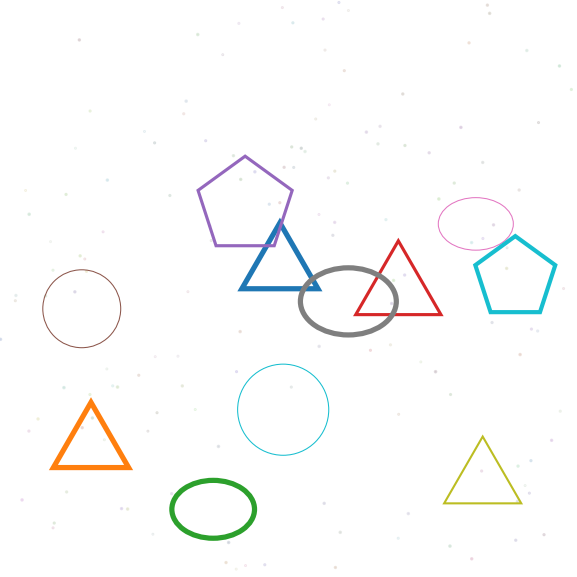[{"shape": "triangle", "thickness": 2.5, "radius": 0.38, "center": [0.485, 0.537]}, {"shape": "triangle", "thickness": 2.5, "radius": 0.38, "center": [0.158, 0.227]}, {"shape": "oval", "thickness": 2.5, "radius": 0.36, "center": [0.369, 0.117]}, {"shape": "triangle", "thickness": 1.5, "radius": 0.43, "center": [0.69, 0.497]}, {"shape": "pentagon", "thickness": 1.5, "radius": 0.43, "center": [0.424, 0.643]}, {"shape": "circle", "thickness": 0.5, "radius": 0.34, "center": [0.142, 0.465]}, {"shape": "oval", "thickness": 0.5, "radius": 0.32, "center": [0.824, 0.611]}, {"shape": "oval", "thickness": 2.5, "radius": 0.42, "center": [0.603, 0.477]}, {"shape": "triangle", "thickness": 1, "radius": 0.39, "center": [0.836, 0.166]}, {"shape": "circle", "thickness": 0.5, "radius": 0.39, "center": [0.49, 0.29]}, {"shape": "pentagon", "thickness": 2, "radius": 0.36, "center": [0.892, 0.517]}]